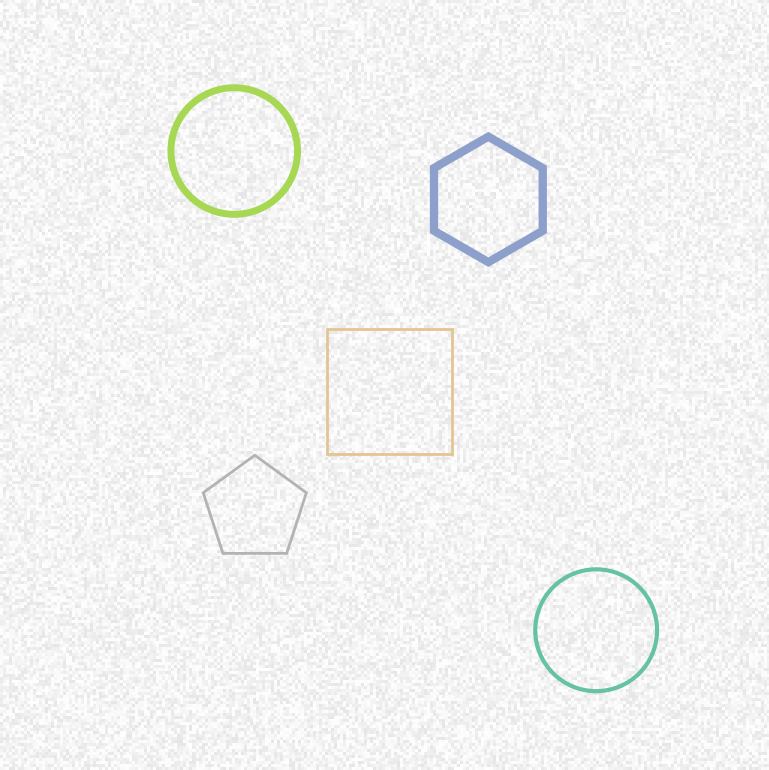[{"shape": "circle", "thickness": 1.5, "radius": 0.4, "center": [0.774, 0.182]}, {"shape": "hexagon", "thickness": 3, "radius": 0.41, "center": [0.634, 0.741]}, {"shape": "circle", "thickness": 2.5, "radius": 0.41, "center": [0.304, 0.804]}, {"shape": "square", "thickness": 1, "radius": 0.41, "center": [0.506, 0.491]}, {"shape": "pentagon", "thickness": 1, "radius": 0.35, "center": [0.331, 0.338]}]